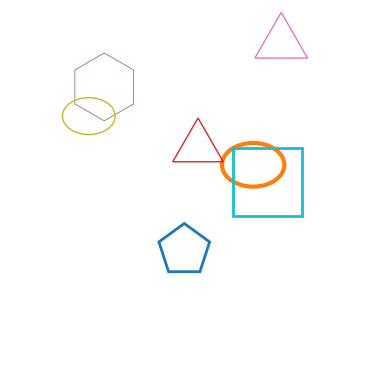[{"shape": "pentagon", "thickness": 2, "radius": 0.35, "center": [0.479, 0.35]}, {"shape": "oval", "thickness": 3, "radius": 0.41, "center": [0.658, 0.572]}, {"shape": "triangle", "thickness": 1, "radius": 0.38, "center": [0.514, 0.618]}, {"shape": "hexagon", "thickness": 0.5, "radius": 0.44, "center": [0.271, 0.774]}, {"shape": "triangle", "thickness": 1, "radius": 0.4, "center": [0.73, 0.889]}, {"shape": "oval", "thickness": 1, "radius": 0.34, "center": [0.231, 0.698]}, {"shape": "square", "thickness": 2, "radius": 0.45, "center": [0.696, 0.527]}]